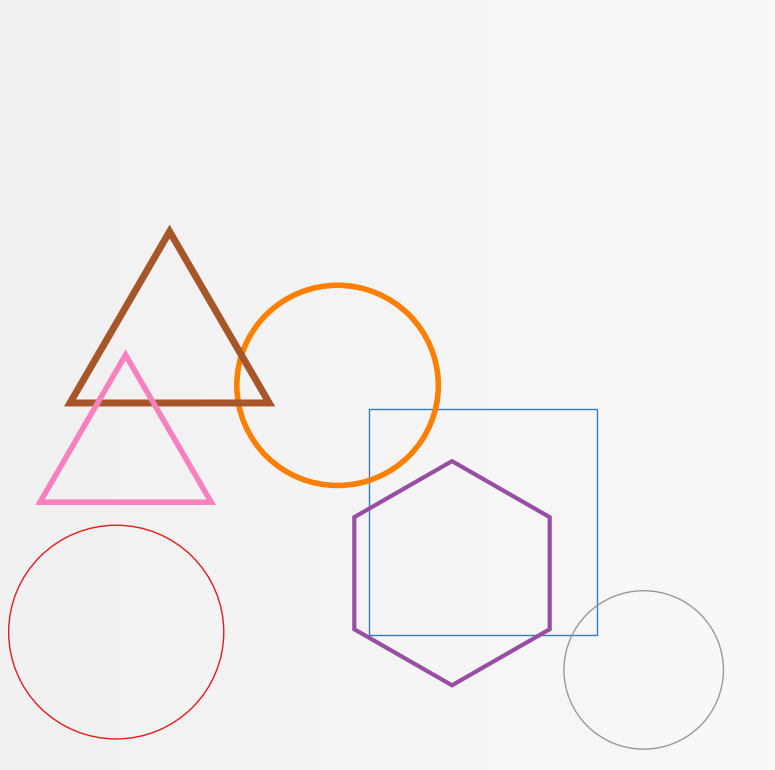[{"shape": "circle", "thickness": 0.5, "radius": 0.69, "center": [0.15, 0.179]}, {"shape": "square", "thickness": 0.5, "radius": 0.74, "center": [0.623, 0.322]}, {"shape": "hexagon", "thickness": 1.5, "radius": 0.73, "center": [0.583, 0.256]}, {"shape": "circle", "thickness": 2, "radius": 0.65, "center": [0.436, 0.5]}, {"shape": "triangle", "thickness": 2.5, "radius": 0.74, "center": [0.219, 0.551]}, {"shape": "triangle", "thickness": 2, "radius": 0.64, "center": [0.162, 0.412]}, {"shape": "circle", "thickness": 0.5, "radius": 0.51, "center": [0.831, 0.13]}]